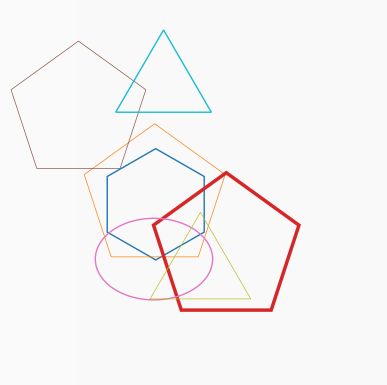[{"shape": "hexagon", "thickness": 1, "radius": 0.72, "center": [0.402, 0.469]}, {"shape": "pentagon", "thickness": 0.5, "radius": 0.96, "center": [0.399, 0.487]}, {"shape": "pentagon", "thickness": 2.5, "radius": 0.99, "center": [0.584, 0.354]}, {"shape": "pentagon", "thickness": 0.5, "radius": 0.91, "center": [0.202, 0.71]}, {"shape": "oval", "thickness": 1, "radius": 0.76, "center": [0.397, 0.327]}, {"shape": "triangle", "thickness": 0.5, "radius": 0.75, "center": [0.517, 0.299]}, {"shape": "triangle", "thickness": 1, "radius": 0.71, "center": [0.422, 0.78]}]